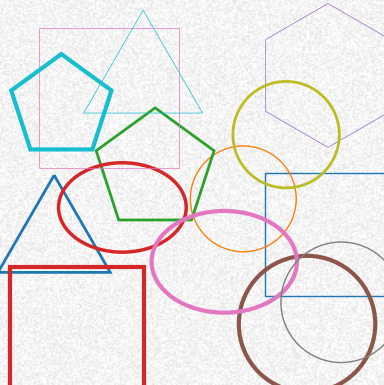[{"shape": "square", "thickness": 1, "radius": 0.8, "center": [0.849, 0.392]}, {"shape": "triangle", "thickness": 2, "radius": 0.84, "center": [0.141, 0.377]}, {"shape": "circle", "thickness": 1, "radius": 0.69, "center": [0.632, 0.483]}, {"shape": "pentagon", "thickness": 2, "radius": 0.8, "center": [0.403, 0.559]}, {"shape": "oval", "thickness": 2.5, "radius": 0.83, "center": [0.318, 0.461]}, {"shape": "square", "thickness": 3, "radius": 0.87, "center": [0.2, 0.132]}, {"shape": "hexagon", "thickness": 0.5, "radius": 0.93, "center": [0.852, 0.804]}, {"shape": "circle", "thickness": 3, "radius": 0.89, "center": [0.798, 0.158]}, {"shape": "oval", "thickness": 3, "radius": 0.94, "center": [0.582, 0.32]}, {"shape": "square", "thickness": 0.5, "radius": 0.91, "center": [0.284, 0.745]}, {"shape": "circle", "thickness": 1, "radius": 0.78, "center": [0.886, 0.215]}, {"shape": "circle", "thickness": 2, "radius": 0.69, "center": [0.743, 0.65]}, {"shape": "triangle", "thickness": 0.5, "radius": 0.89, "center": [0.372, 0.795]}, {"shape": "pentagon", "thickness": 3, "radius": 0.68, "center": [0.159, 0.723]}]